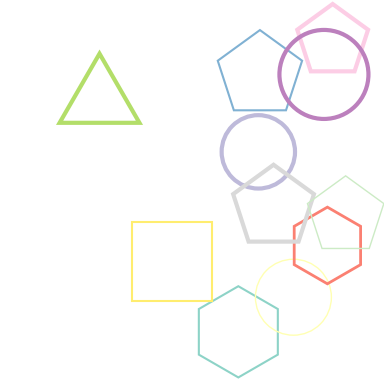[{"shape": "hexagon", "thickness": 1.5, "radius": 0.59, "center": [0.619, 0.138]}, {"shape": "circle", "thickness": 1, "radius": 0.49, "center": [0.762, 0.228]}, {"shape": "circle", "thickness": 3, "radius": 0.48, "center": [0.671, 0.606]}, {"shape": "hexagon", "thickness": 2, "radius": 0.5, "center": [0.85, 0.362]}, {"shape": "pentagon", "thickness": 1.5, "radius": 0.58, "center": [0.675, 0.807]}, {"shape": "triangle", "thickness": 3, "radius": 0.6, "center": [0.258, 0.741]}, {"shape": "pentagon", "thickness": 3, "radius": 0.48, "center": [0.864, 0.893]}, {"shape": "pentagon", "thickness": 3, "radius": 0.55, "center": [0.711, 0.462]}, {"shape": "circle", "thickness": 3, "radius": 0.58, "center": [0.841, 0.807]}, {"shape": "pentagon", "thickness": 1, "radius": 0.52, "center": [0.898, 0.439]}, {"shape": "square", "thickness": 1.5, "radius": 0.51, "center": [0.447, 0.321]}]